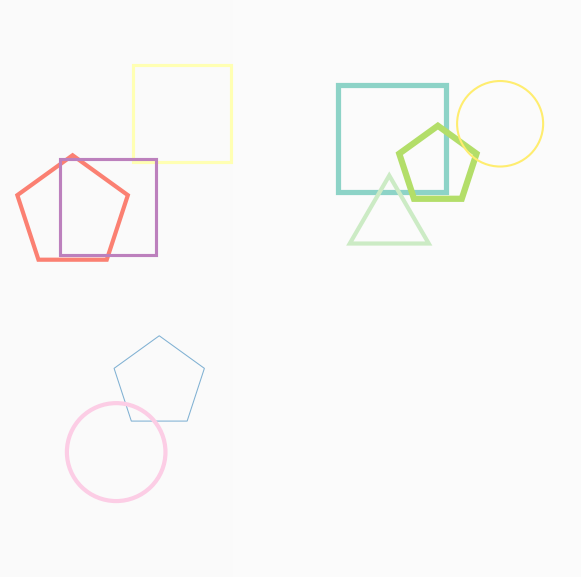[{"shape": "square", "thickness": 2.5, "radius": 0.46, "center": [0.674, 0.759]}, {"shape": "square", "thickness": 1.5, "radius": 0.42, "center": [0.313, 0.803]}, {"shape": "pentagon", "thickness": 2, "radius": 0.5, "center": [0.125, 0.63]}, {"shape": "pentagon", "thickness": 0.5, "radius": 0.41, "center": [0.274, 0.336]}, {"shape": "pentagon", "thickness": 3, "radius": 0.35, "center": [0.753, 0.711]}, {"shape": "circle", "thickness": 2, "radius": 0.42, "center": [0.2, 0.216]}, {"shape": "square", "thickness": 1.5, "radius": 0.42, "center": [0.186, 0.641]}, {"shape": "triangle", "thickness": 2, "radius": 0.39, "center": [0.67, 0.617]}, {"shape": "circle", "thickness": 1, "radius": 0.37, "center": [0.86, 0.785]}]